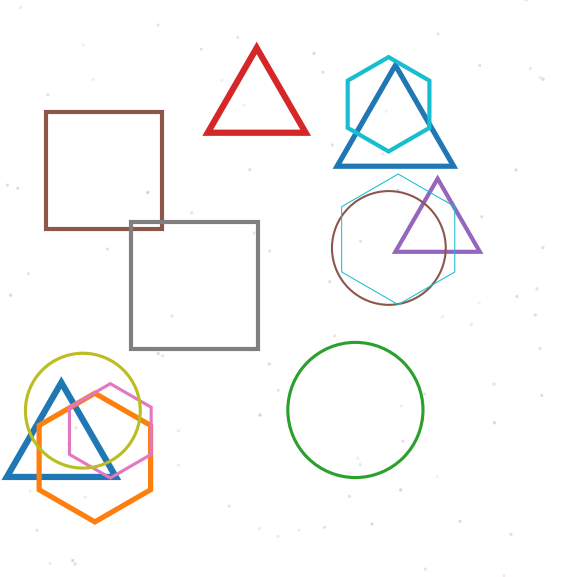[{"shape": "triangle", "thickness": 2.5, "radius": 0.58, "center": [0.685, 0.77]}, {"shape": "triangle", "thickness": 3, "radius": 0.54, "center": [0.106, 0.228]}, {"shape": "hexagon", "thickness": 2.5, "radius": 0.56, "center": [0.164, 0.207]}, {"shape": "circle", "thickness": 1.5, "radius": 0.59, "center": [0.615, 0.289]}, {"shape": "triangle", "thickness": 3, "radius": 0.49, "center": [0.444, 0.818]}, {"shape": "triangle", "thickness": 2, "radius": 0.42, "center": [0.758, 0.605]}, {"shape": "circle", "thickness": 1, "radius": 0.49, "center": [0.673, 0.57]}, {"shape": "square", "thickness": 2, "radius": 0.5, "center": [0.18, 0.704]}, {"shape": "hexagon", "thickness": 1.5, "radius": 0.41, "center": [0.191, 0.253]}, {"shape": "square", "thickness": 2, "radius": 0.55, "center": [0.337, 0.504]}, {"shape": "circle", "thickness": 1.5, "radius": 0.5, "center": [0.143, 0.288]}, {"shape": "hexagon", "thickness": 0.5, "radius": 0.57, "center": [0.69, 0.585]}, {"shape": "hexagon", "thickness": 2, "radius": 0.41, "center": [0.673, 0.819]}]